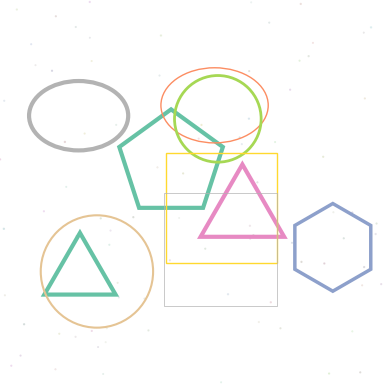[{"shape": "pentagon", "thickness": 3, "radius": 0.71, "center": [0.444, 0.575]}, {"shape": "triangle", "thickness": 3, "radius": 0.53, "center": [0.208, 0.288]}, {"shape": "oval", "thickness": 1, "radius": 0.7, "center": [0.557, 0.726]}, {"shape": "hexagon", "thickness": 2.5, "radius": 0.57, "center": [0.864, 0.357]}, {"shape": "triangle", "thickness": 3, "radius": 0.63, "center": [0.63, 0.448]}, {"shape": "circle", "thickness": 2, "radius": 0.56, "center": [0.566, 0.691]}, {"shape": "square", "thickness": 1, "radius": 0.72, "center": [0.576, 0.46]}, {"shape": "circle", "thickness": 1.5, "radius": 0.73, "center": [0.252, 0.295]}, {"shape": "oval", "thickness": 3, "radius": 0.64, "center": [0.204, 0.699]}, {"shape": "square", "thickness": 0.5, "radius": 0.73, "center": [0.574, 0.351]}]